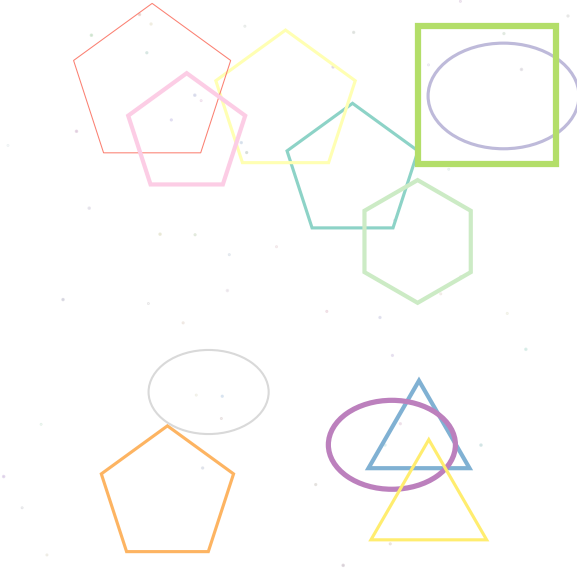[{"shape": "pentagon", "thickness": 1.5, "radius": 0.6, "center": [0.61, 0.701]}, {"shape": "pentagon", "thickness": 1.5, "radius": 0.63, "center": [0.494, 0.82]}, {"shape": "oval", "thickness": 1.5, "radius": 0.65, "center": [0.872, 0.833]}, {"shape": "pentagon", "thickness": 0.5, "radius": 0.72, "center": [0.263, 0.85]}, {"shape": "triangle", "thickness": 2, "radius": 0.51, "center": [0.726, 0.239]}, {"shape": "pentagon", "thickness": 1.5, "radius": 0.6, "center": [0.29, 0.141]}, {"shape": "square", "thickness": 3, "radius": 0.6, "center": [0.843, 0.834]}, {"shape": "pentagon", "thickness": 2, "radius": 0.53, "center": [0.323, 0.766]}, {"shape": "oval", "thickness": 1, "radius": 0.52, "center": [0.361, 0.32]}, {"shape": "oval", "thickness": 2.5, "radius": 0.55, "center": [0.679, 0.229]}, {"shape": "hexagon", "thickness": 2, "radius": 0.53, "center": [0.723, 0.581]}, {"shape": "triangle", "thickness": 1.5, "radius": 0.58, "center": [0.742, 0.122]}]